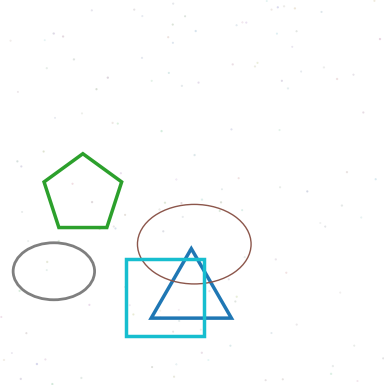[{"shape": "triangle", "thickness": 2.5, "radius": 0.6, "center": [0.497, 0.234]}, {"shape": "pentagon", "thickness": 2.5, "radius": 0.53, "center": [0.215, 0.495]}, {"shape": "oval", "thickness": 1, "radius": 0.74, "center": [0.505, 0.366]}, {"shape": "oval", "thickness": 2, "radius": 0.53, "center": [0.14, 0.295]}, {"shape": "square", "thickness": 2.5, "radius": 0.51, "center": [0.428, 0.227]}]